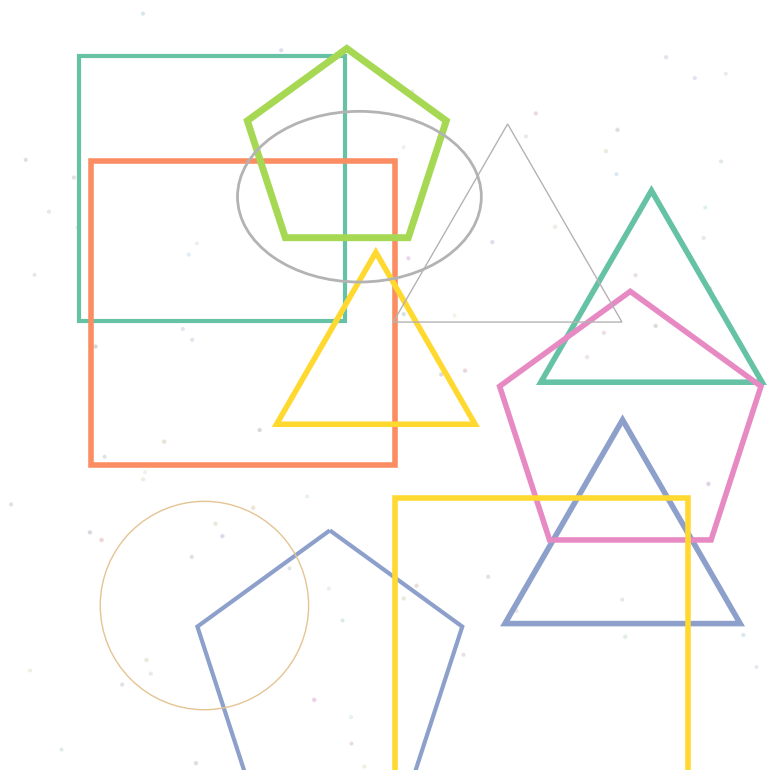[{"shape": "square", "thickness": 1.5, "radius": 0.86, "center": [0.275, 0.755]}, {"shape": "triangle", "thickness": 2, "radius": 0.83, "center": [0.846, 0.587]}, {"shape": "square", "thickness": 2, "radius": 0.99, "center": [0.316, 0.594]}, {"shape": "triangle", "thickness": 2, "radius": 0.88, "center": [0.809, 0.278]}, {"shape": "pentagon", "thickness": 1.5, "radius": 0.9, "center": [0.428, 0.13]}, {"shape": "pentagon", "thickness": 2, "radius": 0.89, "center": [0.819, 0.443]}, {"shape": "pentagon", "thickness": 2.5, "radius": 0.68, "center": [0.45, 0.801]}, {"shape": "triangle", "thickness": 2, "radius": 0.74, "center": [0.488, 0.523]}, {"shape": "square", "thickness": 2, "radius": 0.95, "center": [0.703, 0.163]}, {"shape": "circle", "thickness": 0.5, "radius": 0.68, "center": [0.265, 0.214]}, {"shape": "oval", "thickness": 1, "radius": 0.79, "center": [0.467, 0.745]}, {"shape": "triangle", "thickness": 0.5, "radius": 0.86, "center": [0.659, 0.667]}]